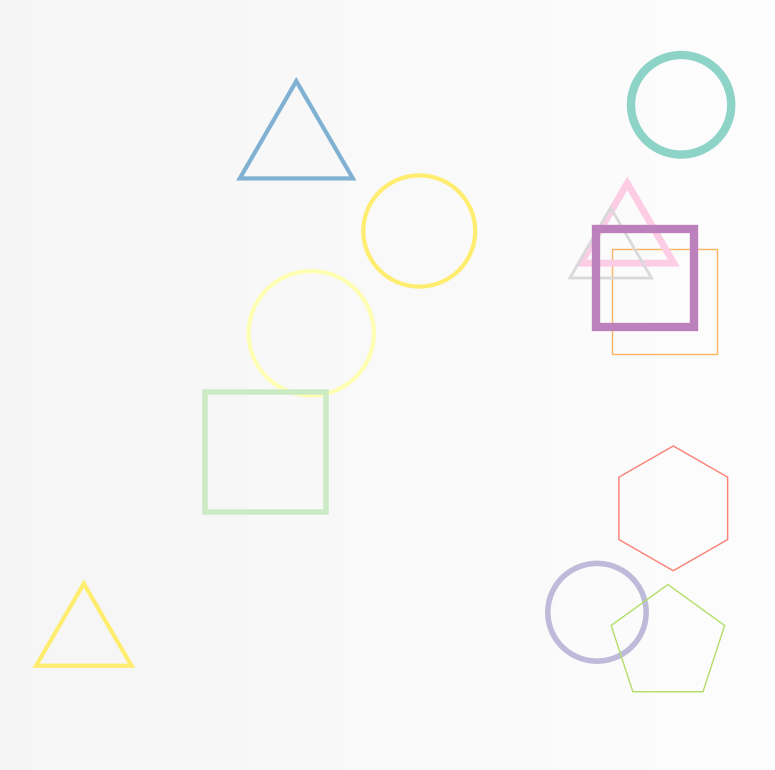[{"shape": "circle", "thickness": 3, "radius": 0.32, "center": [0.879, 0.864]}, {"shape": "circle", "thickness": 1.5, "radius": 0.4, "center": [0.402, 0.567]}, {"shape": "circle", "thickness": 2, "radius": 0.32, "center": [0.77, 0.205]}, {"shape": "hexagon", "thickness": 0.5, "radius": 0.41, "center": [0.869, 0.34]}, {"shape": "triangle", "thickness": 1.5, "radius": 0.42, "center": [0.382, 0.81]}, {"shape": "square", "thickness": 0.5, "radius": 0.34, "center": [0.858, 0.608]}, {"shape": "pentagon", "thickness": 0.5, "radius": 0.38, "center": [0.862, 0.164]}, {"shape": "triangle", "thickness": 2.5, "radius": 0.35, "center": [0.809, 0.693]}, {"shape": "triangle", "thickness": 1, "radius": 0.3, "center": [0.788, 0.669]}, {"shape": "square", "thickness": 3, "radius": 0.32, "center": [0.832, 0.639]}, {"shape": "square", "thickness": 2, "radius": 0.39, "center": [0.343, 0.413]}, {"shape": "circle", "thickness": 1.5, "radius": 0.36, "center": [0.541, 0.7]}, {"shape": "triangle", "thickness": 1.5, "radius": 0.36, "center": [0.108, 0.171]}]